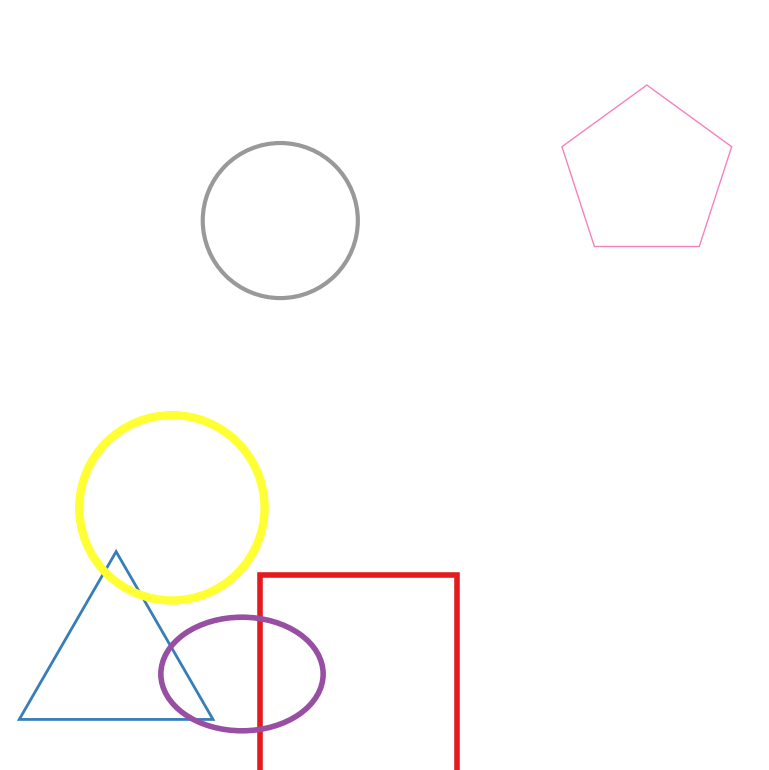[{"shape": "square", "thickness": 2, "radius": 0.64, "center": [0.466, 0.125]}, {"shape": "triangle", "thickness": 1, "radius": 0.73, "center": [0.151, 0.138]}, {"shape": "oval", "thickness": 2, "radius": 0.53, "center": [0.314, 0.125]}, {"shape": "circle", "thickness": 3, "radius": 0.6, "center": [0.223, 0.341]}, {"shape": "pentagon", "thickness": 0.5, "radius": 0.58, "center": [0.84, 0.774]}, {"shape": "circle", "thickness": 1.5, "radius": 0.5, "center": [0.364, 0.714]}]